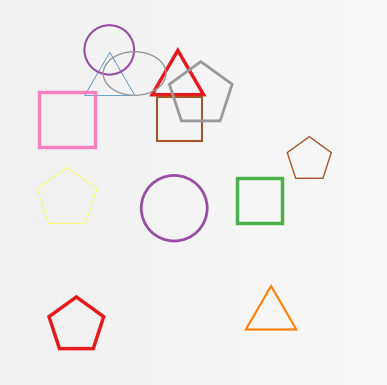[{"shape": "pentagon", "thickness": 2.5, "radius": 0.37, "center": [0.197, 0.155]}, {"shape": "triangle", "thickness": 2.5, "radius": 0.38, "center": [0.459, 0.792]}, {"shape": "triangle", "thickness": 0.5, "radius": 0.37, "center": [0.283, 0.789]}, {"shape": "square", "thickness": 2.5, "radius": 0.29, "center": [0.67, 0.479]}, {"shape": "circle", "thickness": 2, "radius": 0.43, "center": [0.45, 0.459]}, {"shape": "circle", "thickness": 1.5, "radius": 0.32, "center": [0.282, 0.87]}, {"shape": "triangle", "thickness": 1.5, "radius": 0.38, "center": [0.7, 0.182]}, {"shape": "pentagon", "thickness": 0.5, "radius": 0.4, "center": [0.173, 0.484]}, {"shape": "square", "thickness": 1.5, "radius": 0.29, "center": [0.464, 0.691]}, {"shape": "pentagon", "thickness": 1, "radius": 0.3, "center": [0.798, 0.585]}, {"shape": "square", "thickness": 2.5, "radius": 0.36, "center": [0.173, 0.69]}, {"shape": "pentagon", "thickness": 2, "radius": 0.43, "center": [0.518, 0.755]}, {"shape": "oval", "thickness": 1, "radius": 0.4, "center": [0.347, 0.809]}]